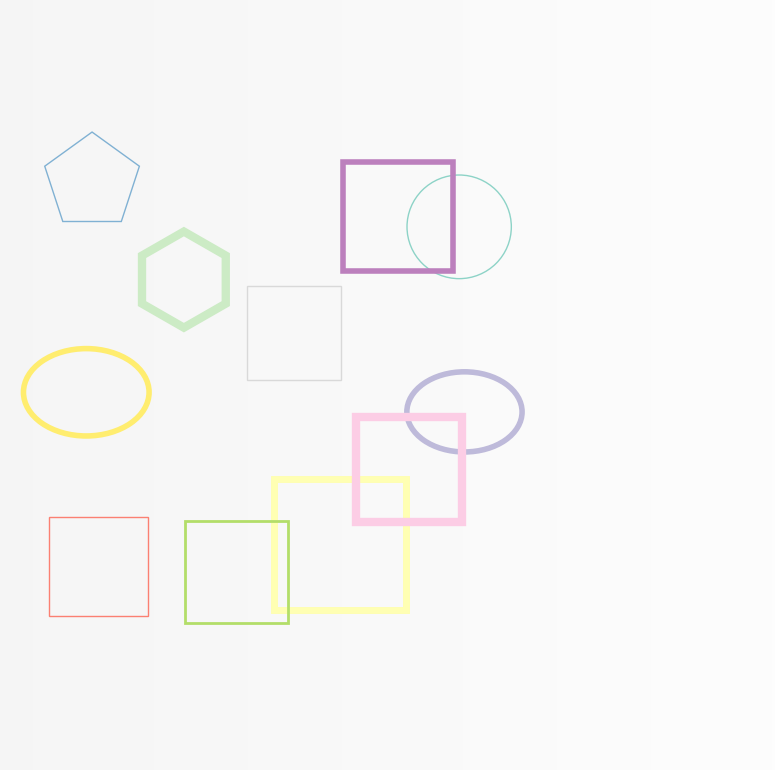[{"shape": "circle", "thickness": 0.5, "radius": 0.34, "center": [0.592, 0.705]}, {"shape": "square", "thickness": 2.5, "radius": 0.43, "center": [0.439, 0.293]}, {"shape": "oval", "thickness": 2, "radius": 0.37, "center": [0.599, 0.465]}, {"shape": "square", "thickness": 0.5, "radius": 0.32, "center": [0.127, 0.264]}, {"shape": "pentagon", "thickness": 0.5, "radius": 0.32, "center": [0.119, 0.764]}, {"shape": "square", "thickness": 1, "radius": 0.33, "center": [0.305, 0.258]}, {"shape": "square", "thickness": 3, "radius": 0.34, "center": [0.528, 0.39]}, {"shape": "square", "thickness": 0.5, "radius": 0.3, "center": [0.38, 0.568]}, {"shape": "square", "thickness": 2, "radius": 0.35, "center": [0.513, 0.719]}, {"shape": "hexagon", "thickness": 3, "radius": 0.31, "center": [0.237, 0.637]}, {"shape": "oval", "thickness": 2, "radius": 0.41, "center": [0.111, 0.491]}]